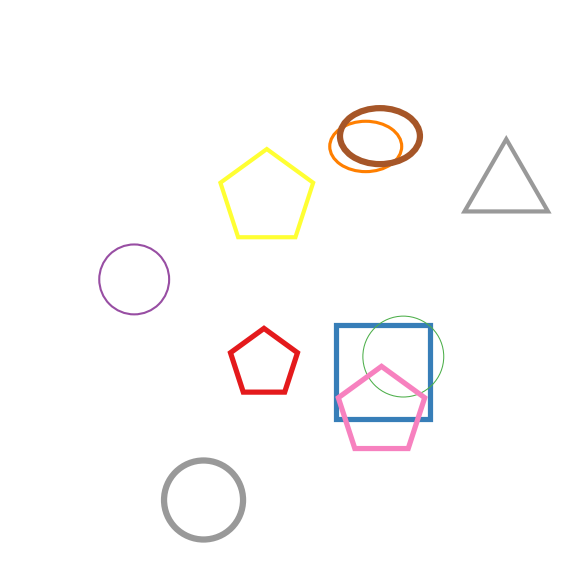[{"shape": "pentagon", "thickness": 2.5, "radius": 0.3, "center": [0.457, 0.369]}, {"shape": "square", "thickness": 2.5, "radius": 0.41, "center": [0.663, 0.355]}, {"shape": "circle", "thickness": 0.5, "radius": 0.35, "center": [0.698, 0.382]}, {"shape": "circle", "thickness": 1, "radius": 0.3, "center": [0.232, 0.515]}, {"shape": "oval", "thickness": 1.5, "radius": 0.31, "center": [0.633, 0.746]}, {"shape": "pentagon", "thickness": 2, "radius": 0.42, "center": [0.462, 0.657]}, {"shape": "oval", "thickness": 3, "radius": 0.35, "center": [0.658, 0.763]}, {"shape": "pentagon", "thickness": 2.5, "radius": 0.39, "center": [0.661, 0.286]}, {"shape": "circle", "thickness": 3, "radius": 0.34, "center": [0.352, 0.133]}, {"shape": "triangle", "thickness": 2, "radius": 0.42, "center": [0.877, 0.675]}]